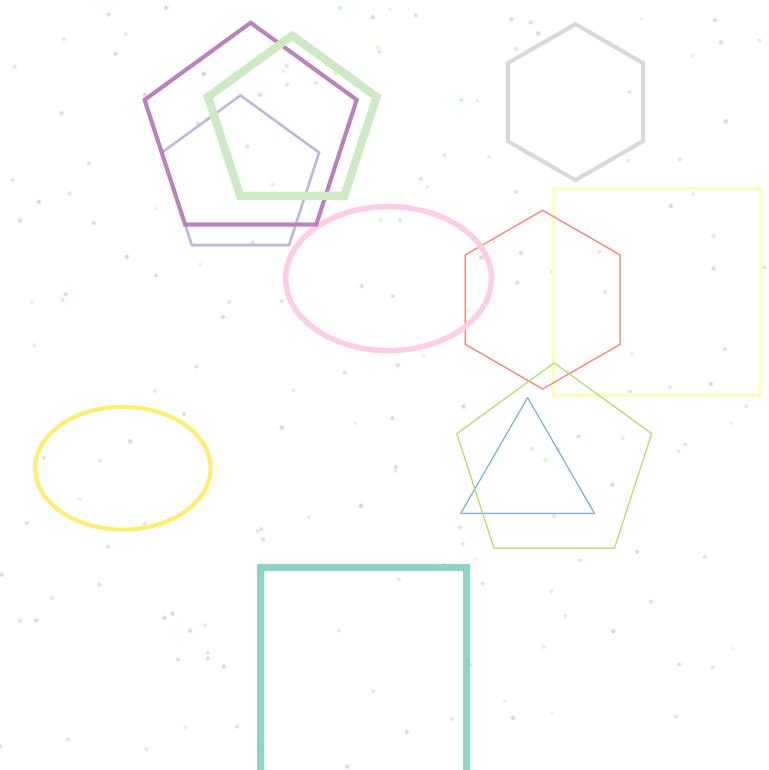[{"shape": "square", "thickness": 2.5, "radius": 0.67, "center": [0.471, 0.129]}, {"shape": "square", "thickness": 1, "radius": 0.67, "center": [0.852, 0.622]}, {"shape": "pentagon", "thickness": 1, "radius": 0.54, "center": [0.312, 0.769]}, {"shape": "hexagon", "thickness": 0.5, "radius": 0.58, "center": [0.705, 0.611]}, {"shape": "triangle", "thickness": 0.5, "radius": 0.5, "center": [0.685, 0.383]}, {"shape": "pentagon", "thickness": 0.5, "radius": 0.67, "center": [0.72, 0.396]}, {"shape": "oval", "thickness": 2, "radius": 0.67, "center": [0.505, 0.638]}, {"shape": "hexagon", "thickness": 1.5, "radius": 0.51, "center": [0.747, 0.867]}, {"shape": "pentagon", "thickness": 1.5, "radius": 0.72, "center": [0.326, 0.826]}, {"shape": "pentagon", "thickness": 3, "radius": 0.58, "center": [0.38, 0.839]}, {"shape": "oval", "thickness": 1.5, "radius": 0.57, "center": [0.16, 0.392]}]